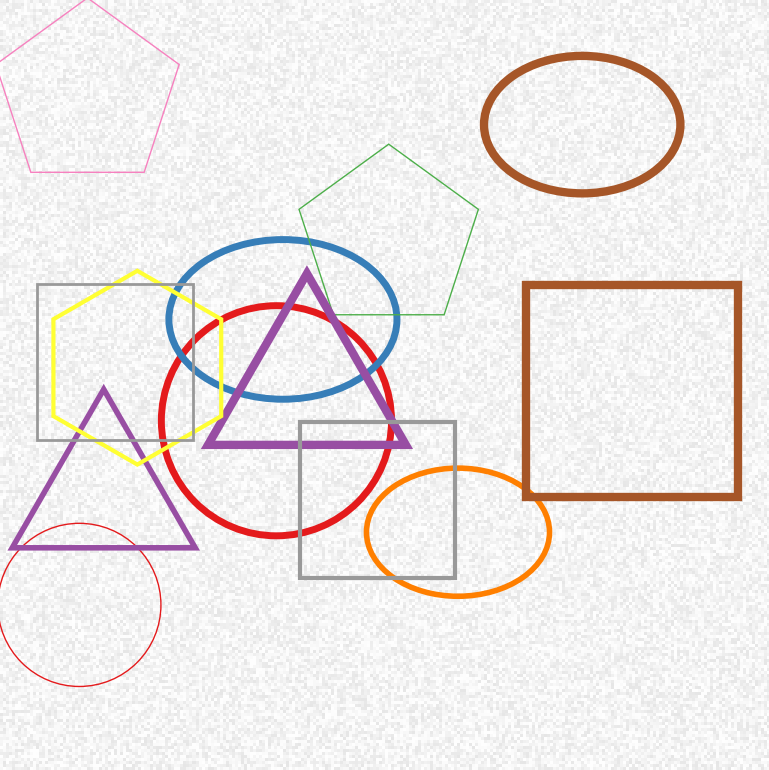[{"shape": "circle", "thickness": 0.5, "radius": 0.53, "center": [0.103, 0.214]}, {"shape": "circle", "thickness": 2.5, "radius": 0.75, "center": [0.359, 0.454]}, {"shape": "oval", "thickness": 2.5, "radius": 0.74, "center": [0.367, 0.585]}, {"shape": "pentagon", "thickness": 0.5, "radius": 0.61, "center": [0.505, 0.69]}, {"shape": "triangle", "thickness": 3, "radius": 0.74, "center": [0.399, 0.496]}, {"shape": "triangle", "thickness": 2, "radius": 0.69, "center": [0.135, 0.357]}, {"shape": "oval", "thickness": 2, "radius": 0.59, "center": [0.595, 0.309]}, {"shape": "hexagon", "thickness": 1.5, "radius": 0.63, "center": [0.178, 0.522]}, {"shape": "oval", "thickness": 3, "radius": 0.64, "center": [0.756, 0.838]}, {"shape": "square", "thickness": 3, "radius": 0.69, "center": [0.82, 0.492]}, {"shape": "pentagon", "thickness": 0.5, "radius": 0.63, "center": [0.114, 0.878]}, {"shape": "square", "thickness": 1, "radius": 0.51, "center": [0.149, 0.53]}, {"shape": "square", "thickness": 1.5, "radius": 0.51, "center": [0.49, 0.351]}]